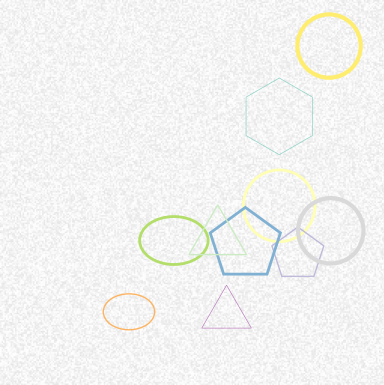[{"shape": "hexagon", "thickness": 0.5, "radius": 0.5, "center": [0.725, 0.698]}, {"shape": "circle", "thickness": 2, "radius": 0.47, "center": [0.725, 0.465]}, {"shape": "pentagon", "thickness": 1, "radius": 0.35, "center": [0.774, 0.34]}, {"shape": "pentagon", "thickness": 2, "radius": 0.48, "center": [0.637, 0.365]}, {"shape": "oval", "thickness": 1, "radius": 0.33, "center": [0.335, 0.19]}, {"shape": "oval", "thickness": 2, "radius": 0.44, "center": [0.452, 0.375]}, {"shape": "circle", "thickness": 3, "radius": 0.42, "center": [0.859, 0.401]}, {"shape": "triangle", "thickness": 0.5, "radius": 0.37, "center": [0.588, 0.185]}, {"shape": "triangle", "thickness": 1, "radius": 0.43, "center": [0.566, 0.382]}, {"shape": "circle", "thickness": 3, "radius": 0.41, "center": [0.855, 0.88]}]